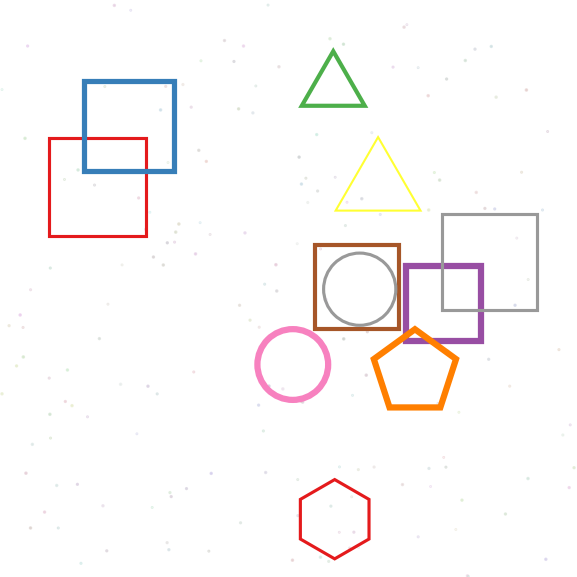[{"shape": "square", "thickness": 1.5, "radius": 0.42, "center": [0.169, 0.675]}, {"shape": "hexagon", "thickness": 1.5, "radius": 0.34, "center": [0.58, 0.1]}, {"shape": "square", "thickness": 2.5, "radius": 0.39, "center": [0.223, 0.781]}, {"shape": "triangle", "thickness": 2, "radius": 0.31, "center": [0.577, 0.847]}, {"shape": "square", "thickness": 3, "radius": 0.33, "center": [0.768, 0.473]}, {"shape": "pentagon", "thickness": 3, "radius": 0.37, "center": [0.718, 0.354]}, {"shape": "triangle", "thickness": 1, "radius": 0.42, "center": [0.655, 0.677]}, {"shape": "square", "thickness": 2, "radius": 0.36, "center": [0.619, 0.502]}, {"shape": "circle", "thickness": 3, "radius": 0.31, "center": [0.507, 0.368]}, {"shape": "square", "thickness": 1.5, "radius": 0.41, "center": [0.848, 0.545]}, {"shape": "circle", "thickness": 1.5, "radius": 0.31, "center": [0.623, 0.498]}]